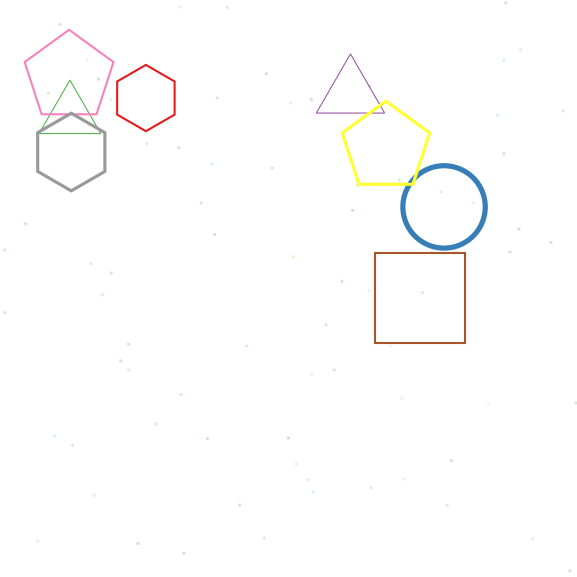[{"shape": "hexagon", "thickness": 1, "radius": 0.29, "center": [0.253, 0.829]}, {"shape": "circle", "thickness": 2.5, "radius": 0.36, "center": [0.769, 0.641]}, {"shape": "triangle", "thickness": 0.5, "radius": 0.31, "center": [0.121, 0.799]}, {"shape": "triangle", "thickness": 0.5, "radius": 0.34, "center": [0.607, 0.838]}, {"shape": "pentagon", "thickness": 1.5, "radius": 0.4, "center": [0.668, 0.744]}, {"shape": "square", "thickness": 1, "radius": 0.39, "center": [0.728, 0.483]}, {"shape": "pentagon", "thickness": 1, "radius": 0.4, "center": [0.12, 0.867]}, {"shape": "hexagon", "thickness": 1.5, "radius": 0.34, "center": [0.123, 0.736]}]